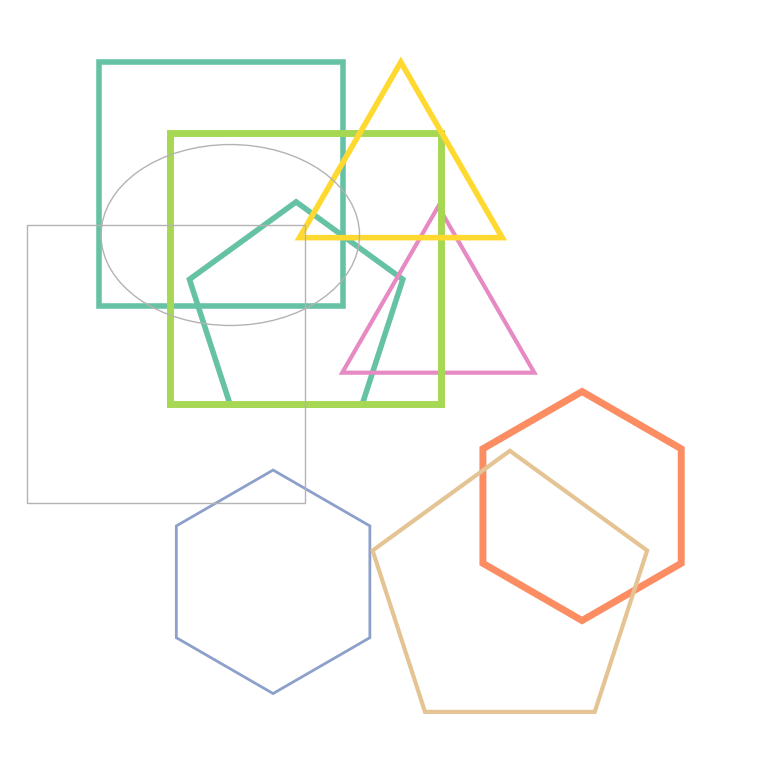[{"shape": "pentagon", "thickness": 2, "radius": 0.73, "center": [0.385, 0.592]}, {"shape": "square", "thickness": 2, "radius": 0.79, "center": [0.287, 0.76]}, {"shape": "hexagon", "thickness": 2.5, "radius": 0.74, "center": [0.756, 0.343]}, {"shape": "hexagon", "thickness": 1, "radius": 0.73, "center": [0.355, 0.244]}, {"shape": "triangle", "thickness": 1.5, "radius": 0.72, "center": [0.569, 0.588]}, {"shape": "square", "thickness": 2.5, "radius": 0.88, "center": [0.397, 0.652]}, {"shape": "triangle", "thickness": 2, "radius": 0.76, "center": [0.521, 0.767]}, {"shape": "pentagon", "thickness": 1.5, "radius": 0.94, "center": [0.662, 0.227]}, {"shape": "oval", "thickness": 0.5, "radius": 0.84, "center": [0.299, 0.695]}, {"shape": "square", "thickness": 0.5, "radius": 0.9, "center": [0.215, 0.527]}]